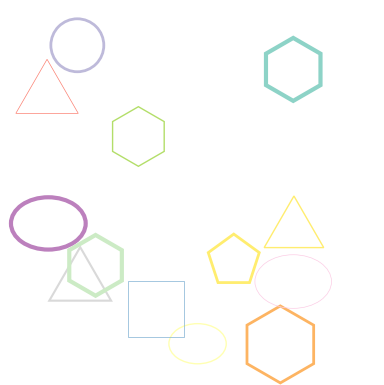[{"shape": "hexagon", "thickness": 3, "radius": 0.41, "center": [0.762, 0.82]}, {"shape": "oval", "thickness": 1, "radius": 0.37, "center": [0.513, 0.107]}, {"shape": "circle", "thickness": 2, "radius": 0.34, "center": [0.201, 0.882]}, {"shape": "triangle", "thickness": 0.5, "radius": 0.47, "center": [0.122, 0.752]}, {"shape": "square", "thickness": 0.5, "radius": 0.36, "center": [0.404, 0.196]}, {"shape": "hexagon", "thickness": 2, "radius": 0.5, "center": [0.728, 0.105]}, {"shape": "hexagon", "thickness": 1, "radius": 0.39, "center": [0.359, 0.645]}, {"shape": "oval", "thickness": 0.5, "radius": 0.5, "center": [0.762, 0.269]}, {"shape": "triangle", "thickness": 1.5, "radius": 0.46, "center": [0.208, 0.265]}, {"shape": "oval", "thickness": 3, "radius": 0.49, "center": [0.126, 0.42]}, {"shape": "hexagon", "thickness": 3, "radius": 0.39, "center": [0.248, 0.311]}, {"shape": "triangle", "thickness": 1, "radius": 0.45, "center": [0.763, 0.402]}, {"shape": "pentagon", "thickness": 2, "radius": 0.35, "center": [0.607, 0.322]}]